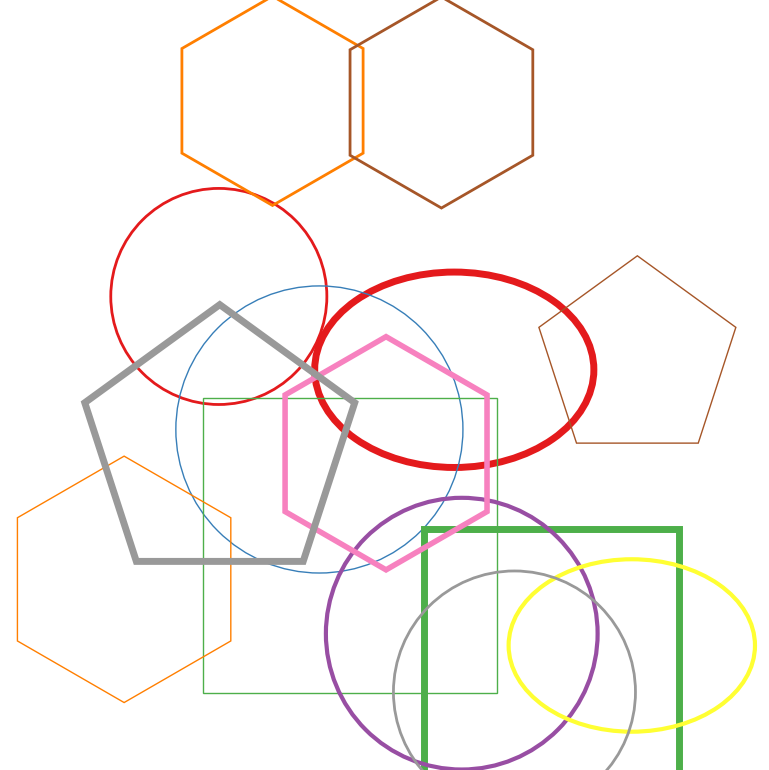[{"shape": "oval", "thickness": 2.5, "radius": 0.91, "center": [0.59, 0.52]}, {"shape": "circle", "thickness": 1, "radius": 0.7, "center": [0.284, 0.615]}, {"shape": "circle", "thickness": 0.5, "radius": 0.93, "center": [0.415, 0.442]}, {"shape": "square", "thickness": 2.5, "radius": 0.83, "center": [0.716, 0.147]}, {"shape": "square", "thickness": 0.5, "radius": 0.96, "center": [0.454, 0.292]}, {"shape": "circle", "thickness": 1.5, "radius": 0.88, "center": [0.6, 0.177]}, {"shape": "hexagon", "thickness": 0.5, "radius": 0.8, "center": [0.161, 0.248]}, {"shape": "hexagon", "thickness": 1, "radius": 0.68, "center": [0.354, 0.869]}, {"shape": "oval", "thickness": 1.5, "radius": 0.8, "center": [0.821, 0.162]}, {"shape": "hexagon", "thickness": 1, "radius": 0.69, "center": [0.573, 0.867]}, {"shape": "pentagon", "thickness": 0.5, "radius": 0.67, "center": [0.828, 0.533]}, {"shape": "hexagon", "thickness": 2, "radius": 0.76, "center": [0.501, 0.411]}, {"shape": "pentagon", "thickness": 2.5, "radius": 0.92, "center": [0.285, 0.42]}, {"shape": "circle", "thickness": 1, "radius": 0.79, "center": [0.668, 0.101]}]